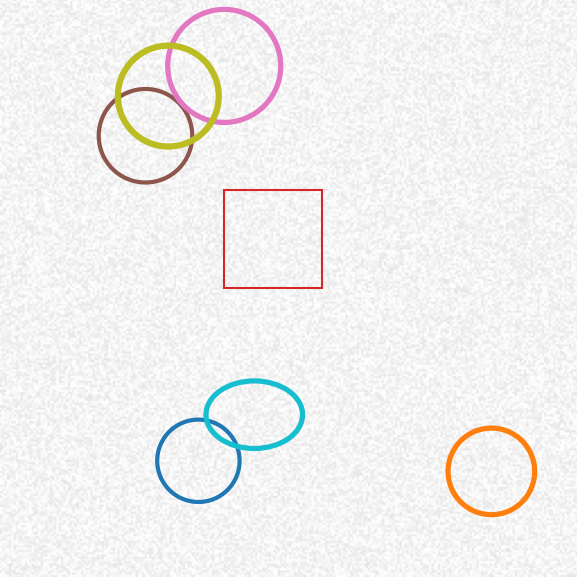[{"shape": "circle", "thickness": 2, "radius": 0.36, "center": [0.344, 0.201]}, {"shape": "circle", "thickness": 2.5, "radius": 0.37, "center": [0.851, 0.183]}, {"shape": "square", "thickness": 1, "radius": 0.43, "center": [0.473, 0.586]}, {"shape": "circle", "thickness": 2, "radius": 0.4, "center": [0.252, 0.764]}, {"shape": "circle", "thickness": 2.5, "radius": 0.49, "center": [0.388, 0.885]}, {"shape": "circle", "thickness": 3, "radius": 0.44, "center": [0.291, 0.833]}, {"shape": "oval", "thickness": 2.5, "radius": 0.42, "center": [0.44, 0.281]}]